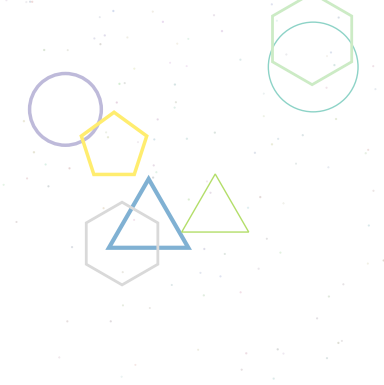[{"shape": "circle", "thickness": 1, "radius": 0.58, "center": [0.813, 0.826]}, {"shape": "circle", "thickness": 2.5, "radius": 0.47, "center": [0.17, 0.716]}, {"shape": "triangle", "thickness": 3, "radius": 0.6, "center": [0.386, 0.416]}, {"shape": "triangle", "thickness": 1, "radius": 0.5, "center": [0.559, 0.448]}, {"shape": "hexagon", "thickness": 2, "radius": 0.54, "center": [0.317, 0.367]}, {"shape": "hexagon", "thickness": 2, "radius": 0.59, "center": [0.811, 0.899]}, {"shape": "pentagon", "thickness": 2.5, "radius": 0.45, "center": [0.296, 0.619]}]